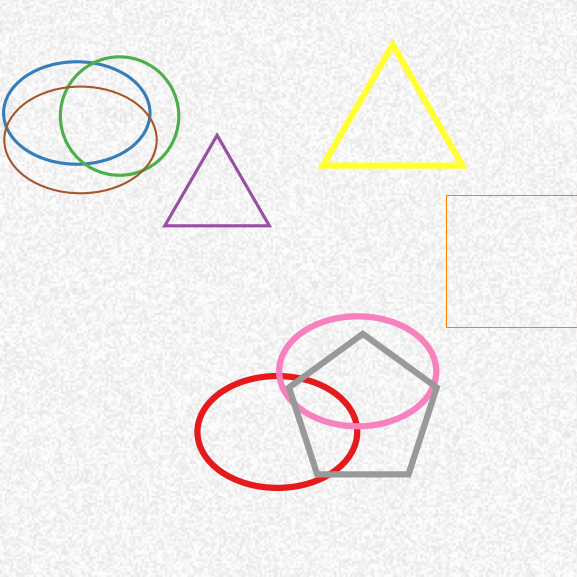[{"shape": "oval", "thickness": 3, "radius": 0.69, "center": [0.48, 0.251]}, {"shape": "oval", "thickness": 1.5, "radius": 0.63, "center": [0.133, 0.803]}, {"shape": "circle", "thickness": 1.5, "radius": 0.51, "center": [0.207, 0.798]}, {"shape": "triangle", "thickness": 1.5, "radius": 0.52, "center": [0.376, 0.66]}, {"shape": "square", "thickness": 0.5, "radius": 0.57, "center": [0.886, 0.547]}, {"shape": "triangle", "thickness": 3, "radius": 0.7, "center": [0.68, 0.782]}, {"shape": "oval", "thickness": 1, "radius": 0.66, "center": [0.139, 0.757]}, {"shape": "oval", "thickness": 3, "radius": 0.68, "center": [0.619, 0.356]}, {"shape": "pentagon", "thickness": 3, "radius": 0.67, "center": [0.628, 0.287]}]